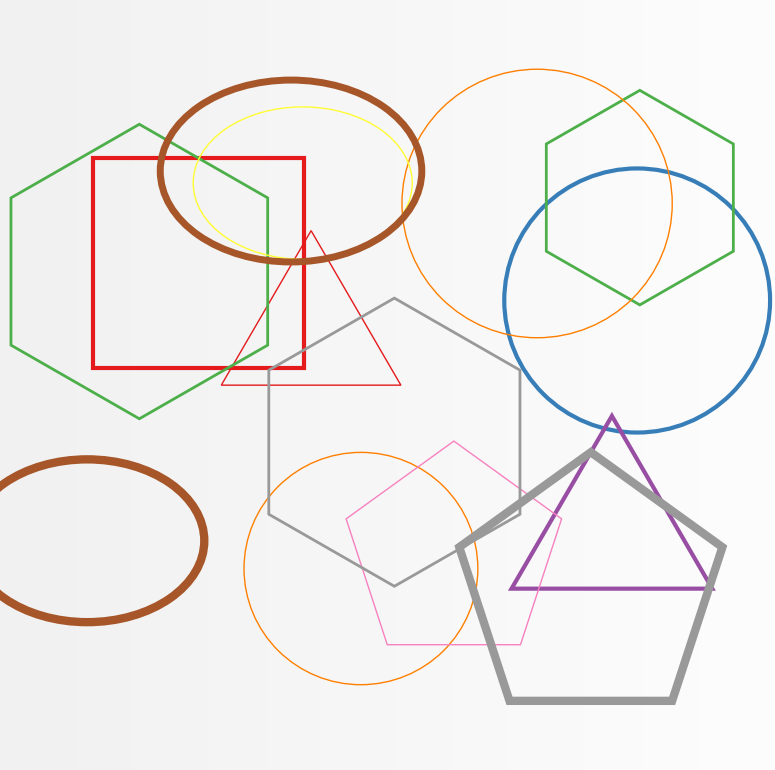[{"shape": "square", "thickness": 1.5, "radius": 0.68, "center": [0.257, 0.659]}, {"shape": "triangle", "thickness": 0.5, "radius": 0.67, "center": [0.401, 0.567]}, {"shape": "circle", "thickness": 1.5, "radius": 0.86, "center": [0.822, 0.61]}, {"shape": "hexagon", "thickness": 1, "radius": 0.7, "center": [0.826, 0.743]}, {"shape": "hexagon", "thickness": 1, "radius": 0.96, "center": [0.18, 0.647]}, {"shape": "triangle", "thickness": 1.5, "radius": 0.75, "center": [0.79, 0.31]}, {"shape": "circle", "thickness": 0.5, "radius": 0.87, "center": [0.693, 0.736]}, {"shape": "circle", "thickness": 0.5, "radius": 0.75, "center": [0.466, 0.262]}, {"shape": "oval", "thickness": 0.5, "radius": 0.71, "center": [0.391, 0.762]}, {"shape": "oval", "thickness": 2.5, "radius": 0.84, "center": [0.376, 0.778]}, {"shape": "oval", "thickness": 3, "radius": 0.76, "center": [0.113, 0.298]}, {"shape": "pentagon", "thickness": 0.5, "radius": 0.73, "center": [0.586, 0.281]}, {"shape": "pentagon", "thickness": 3, "radius": 0.89, "center": [0.762, 0.234]}, {"shape": "hexagon", "thickness": 1, "radius": 0.94, "center": [0.509, 0.426]}]